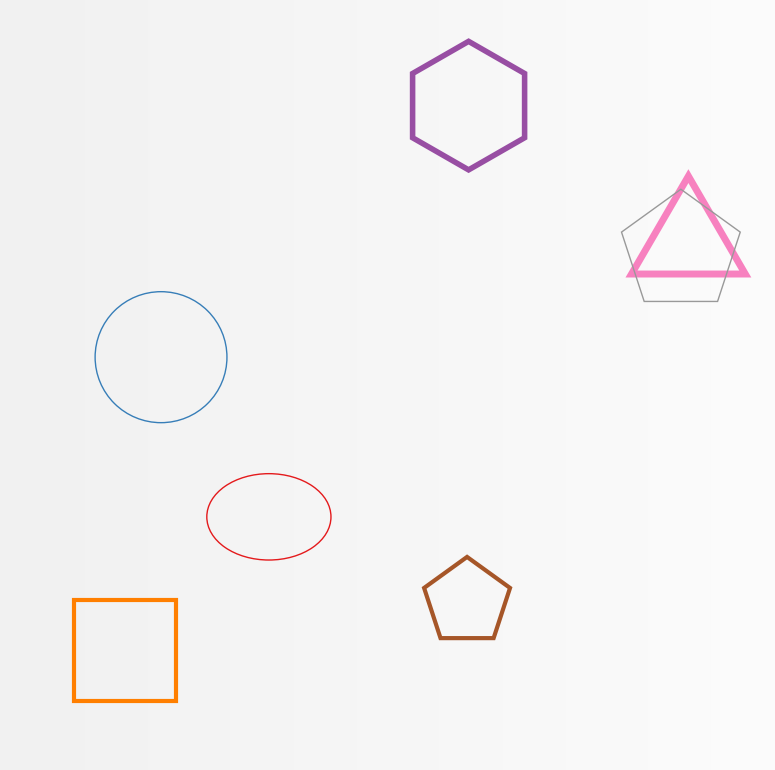[{"shape": "oval", "thickness": 0.5, "radius": 0.4, "center": [0.347, 0.329]}, {"shape": "circle", "thickness": 0.5, "radius": 0.43, "center": [0.208, 0.536]}, {"shape": "hexagon", "thickness": 2, "radius": 0.42, "center": [0.605, 0.863]}, {"shape": "square", "thickness": 1.5, "radius": 0.33, "center": [0.161, 0.155]}, {"shape": "pentagon", "thickness": 1.5, "radius": 0.29, "center": [0.603, 0.218]}, {"shape": "triangle", "thickness": 2.5, "radius": 0.42, "center": [0.888, 0.687]}, {"shape": "pentagon", "thickness": 0.5, "radius": 0.4, "center": [0.879, 0.674]}]